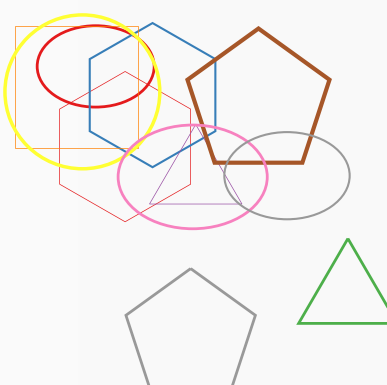[{"shape": "oval", "thickness": 2, "radius": 0.75, "center": [0.247, 0.828]}, {"shape": "hexagon", "thickness": 0.5, "radius": 0.98, "center": [0.323, 0.619]}, {"shape": "hexagon", "thickness": 1.5, "radius": 0.94, "center": [0.394, 0.753]}, {"shape": "triangle", "thickness": 2, "radius": 0.73, "center": [0.898, 0.233]}, {"shape": "triangle", "thickness": 0.5, "radius": 0.69, "center": [0.505, 0.539]}, {"shape": "square", "thickness": 0.5, "radius": 0.8, "center": [0.197, 0.774]}, {"shape": "circle", "thickness": 2.5, "radius": 1.0, "center": [0.213, 0.761]}, {"shape": "pentagon", "thickness": 3, "radius": 0.96, "center": [0.667, 0.733]}, {"shape": "oval", "thickness": 2, "radius": 0.96, "center": [0.497, 0.541]}, {"shape": "oval", "thickness": 1.5, "radius": 0.81, "center": [0.741, 0.544]}, {"shape": "pentagon", "thickness": 2, "radius": 0.88, "center": [0.492, 0.127]}]